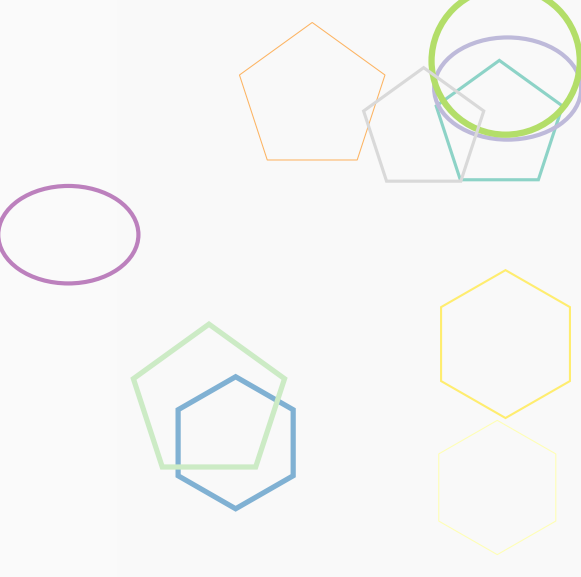[{"shape": "pentagon", "thickness": 1.5, "radius": 0.57, "center": [0.859, 0.78]}, {"shape": "hexagon", "thickness": 0.5, "radius": 0.58, "center": [0.856, 0.155]}, {"shape": "oval", "thickness": 2, "radius": 0.63, "center": [0.873, 0.846]}, {"shape": "hexagon", "thickness": 2.5, "radius": 0.57, "center": [0.405, 0.232]}, {"shape": "pentagon", "thickness": 0.5, "radius": 0.66, "center": [0.537, 0.829]}, {"shape": "circle", "thickness": 3, "radius": 0.64, "center": [0.87, 0.893]}, {"shape": "pentagon", "thickness": 1.5, "radius": 0.54, "center": [0.729, 0.773]}, {"shape": "oval", "thickness": 2, "radius": 0.6, "center": [0.118, 0.593]}, {"shape": "pentagon", "thickness": 2.5, "radius": 0.68, "center": [0.36, 0.301]}, {"shape": "hexagon", "thickness": 1, "radius": 0.64, "center": [0.87, 0.403]}]